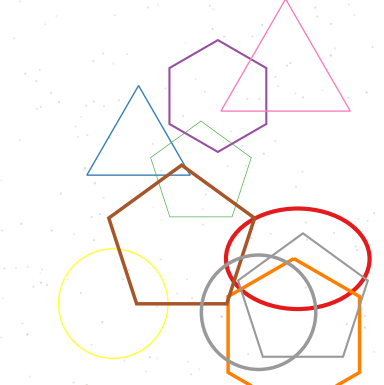[{"shape": "oval", "thickness": 3, "radius": 0.93, "center": [0.773, 0.328]}, {"shape": "triangle", "thickness": 1, "radius": 0.78, "center": [0.36, 0.623]}, {"shape": "pentagon", "thickness": 0.5, "radius": 0.69, "center": [0.522, 0.548]}, {"shape": "hexagon", "thickness": 1.5, "radius": 0.73, "center": [0.566, 0.751]}, {"shape": "hexagon", "thickness": 2.5, "radius": 0.99, "center": [0.763, 0.131]}, {"shape": "circle", "thickness": 1, "radius": 0.71, "center": [0.294, 0.211]}, {"shape": "pentagon", "thickness": 2.5, "radius": 1.0, "center": [0.472, 0.372]}, {"shape": "triangle", "thickness": 1, "radius": 0.97, "center": [0.742, 0.808]}, {"shape": "pentagon", "thickness": 1.5, "radius": 0.89, "center": [0.787, 0.217]}, {"shape": "circle", "thickness": 2.5, "radius": 0.74, "center": [0.672, 0.189]}]